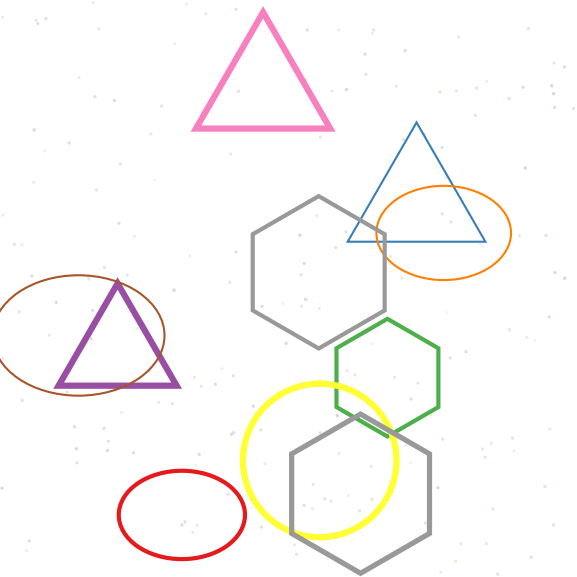[{"shape": "oval", "thickness": 2, "radius": 0.55, "center": [0.315, 0.107]}, {"shape": "triangle", "thickness": 1, "radius": 0.69, "center": [0.721, 0.649]}, {"shape": "hexagon", "thickness": 2, "radius": 0.51, "center": [0.671, 0.345]}, {"shape": "triangle", "thickness": 3, "radius": 0.59, "center": [0.204, 0.39]}, {"shape": "oval", "thickness": 1, "radius": 0.58, "center": [0.768, 0.596]}, {"shape": "circle", "thickness": 3, "radius": 0.66, "center": [0.554, 0.202]}, {"shape": "oval", "thickness": 1, "radius": 0.74, "center": [0.136, 0.418]}, {"shape": "triangle", "thickness": 3, "radius": 0.67, "center": [0.456, 0.844]}, {"shape": "hexagon", "thickness": 2.5, "radius": 0.69, "center": [0.624, 0.144]}, {"shape": "hexagon", "thickness": 2, "radius": 0.66, "center": [0.552, 0.528]}]